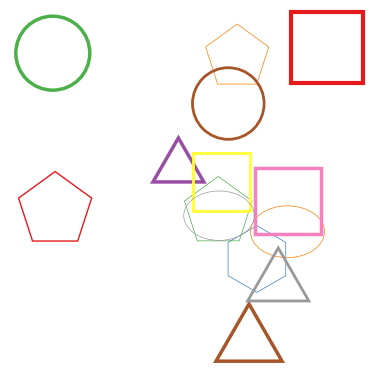[{"shape": "pentagon", "thickness": 1, "radius": 0.5, "center": [0.143, 0.455]}, {"shape": "square", "thickness": 3, "radius": 0.46, "center": [0.849, 0.876]}, {"shape": "hexagon", "thickness": 0.5, "radius": 0.43, "center": [0.667, 0.327]}, {"shape": "circle", "thickness": 2.5, "radius": 0.48, "center": [0.137, 0.862]}, {"shape": "pentagon", "thickness": 0.5, "radius": 0.46, "center": [0.567, 0.449]}, {"shape": "triangle", "thickness": 2.5, "radius": 0.38, "center": [0.463, 0.566]}, {"shape": "pentagon", "thickness": 0.5, "radius": 0.43, "center": [0.616, 0.851]}, {"shape": "oval", "thickness": 0.5, "radius": 0.48, "center": [0.747, 0.398]}, {"shape": "square", "thickness": 2, "radius": 0.37, "center": [0.575, 0.527]}, {"shape": "circle", "thickness": 2, "radius": 0.46, "center": [0.593, 0.731]}, {"shape": "triangle", "thickness": 2.5, "radius": 0.5, "center": [0.647, 0.111]}, {"shape": "square", "thickness": 2.5, "radius": 0.43, "center": [0.748, 0.478]}, {"shape": "triangle", "thickness": 2, "radius": 0.46, "center": [0.723, 0.264]}, {"shape": "oval", "thickness": 0.5, "radius": 0.46, "center": [0.569, 0.44]}]